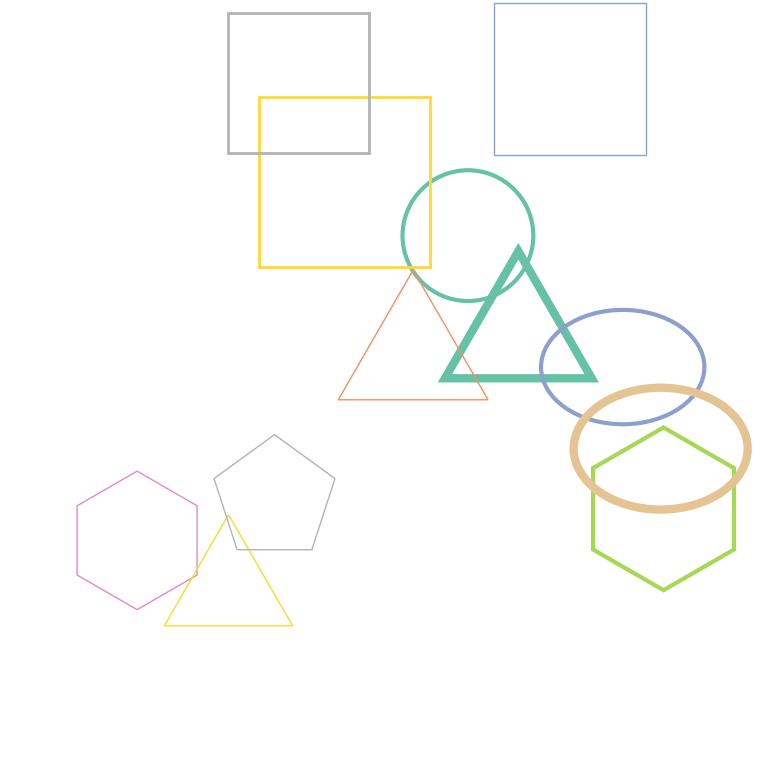[{"shape": "triangle", "thickness": 3, "radius": 0.55, "center": [0.673, 0.564]}, {"shape": "circle", "thickness": 1.5, "radius": 0.42, "center": [0.608, 0.694]}, {"shape": "triangle", "thickness": 0.5, "radius": 0.56, "center": [0.537, 0.537]}, {"shape": "oval", "thickness": 1.5, "radius": 0.53, "center": [0.809, 0.523]}, {"shape": "square", "thickness": 0.5, "radius": 0.49, "center": [0.74, 0.898]}, {"shape": "hexagon", "thickness": 0.5, "radius": 0.45, "center": [0.178, 0.298]}, {"shape": "hexagon", "thickness": 1.5, "radius": 0.53, "center": [0.862, 0.339]}, {"shape": "triangle", "thickness": 0.5, "radius": 0.48, "center": [0.297, 0.235]}, {"shape": "square", "thickness": 1, "radius": 0.55, "center": [0.447, 0.764]}, {"shape": "oval", "thickness": 3, "radius": 0.57, "center": [0.858, 0.417]}, {"shape": "square", "thickness": 1, "radius": 0.46, "center": [0.387, 0.892]}, {"shape": "pentagon", "thickness": 0.5, "radius": 0.41, "center": [0.356, 0.353]}]